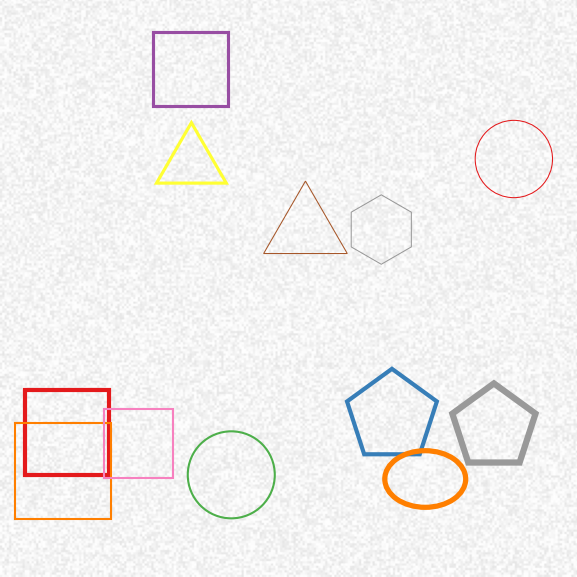[{"shape": "square", "thickness": 2, "radius": 0.36, "center": [0.116, 0.25]}, {"shape": "circle", "thickness": 0.5, "radius": 0.33, "center": [0.89, 0.724]}, {"shape": "pentagon", "thickness": 2, "radius": 0.41, "center": [0.679, 0.279]}, {"shape": "circle", "thickness": 1, "radius": 0.38, "center": [0.4, 0.177]}, {"shape": "square", "thickness": 1.5, "radius": 0.32, "center": [0.33, 0.88]}, {"shape": "square", "thickness": 1, "radius": 0.42, "center": [0.109, 0.184]}, {"shape": "oval", "thickness": 2.5, "radius": 0.35, "center": [0.736, 0.17]}, {"shape": "triangle", "thickness": 1.5, "radius": 0.35, "center": [0.331, 0.717]}, {"shape": "triangle", "thickness": 0.5, "radius": 0.42, "center": [0.529, 0.602]}, {"shape": "square", "thickness": 1, "radius": 0.3, "center": [0.24, 0.231]}, {"shape": "hexagon", "thickness": 0.5, "radius": 0.3, "center": [0.66, 0.602]}, {"shape": "pentagon", "thickness": 3, "radius": 0.38, "center": [0.855, 0.259]}]